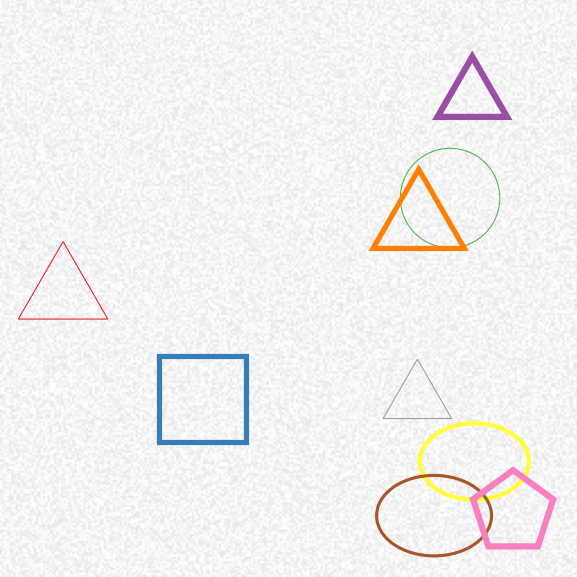[{"shape": "triangle", "thickness": 0.5, "radius": 0.45, "center": [0.109, 0.491]}, {"shape": "square", "thickness": 2.5, "radius": 0.37, "center": [0.351, 0.308]}, {"shape": "circle", "thickness": 0.5, "radius": 0.43, "center": [0.779, 0.656]}, {"shape": "triangle", "thickness": 3, "radius": 0.35, "center": [0.818, 0.831]}, {"shape": "triangle", "thickness": 2.5, "radius": 0.46, "center": [0.725, 0.615]}, {"shape": "oval", "thickness": 2, "radius": 0.47, "center": [0.821, 0.2]}, {"shape": "oval", "thickness": 1.5, "radius": 0.5, "center": [0.752, 0.106]}, {"shape": "pentagon", "thickness": 3, "radius": 0.36, "center": [0.889, 0.112]}, {"shape": "triangle", "thickness": 0.5, "radius": 0.34, "center": [0.723, 0.309]}]